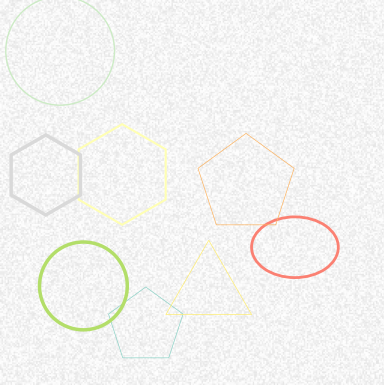[{"shape": "pentagon", "thickness": 0.5, "radius": 0.51, "center": [0.379, 0.153]}, {"shape": "hexagon", "thickness": 1.5, "radius": 0.65, "center": [0.317, 0.547]}, {"shape": "oval", "thickness": 2, "radius": 0.56, "center": [0.766, 0.358]}, {"shape": "pentagon", "thickness": 0.5, "radius": 0.66, "center": [0.639, 0.522]}, {"shape": "circle", "thickness": 2.5, "radius": 0.57, "center": [0.217, 0.257]}, {"shape": "hexagon", "thickness": 2.5, "radius": 0.52, "center": [0.119, 0.546]}, {"shape": "circle", "thickness": 1, "radius": 0.71, "center": [0.156, 0.868]}, {"shape": "triangle", "thickness": 0.5, "radius": 0.64, "center": [0.542, 0.247]}]